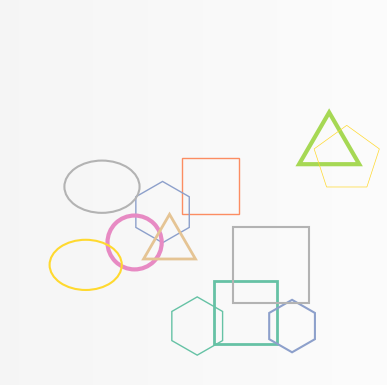[{"shape": "hexagon", "thickness": 1, "radius": 0.38, "center": [0.509, 0.153]}, {"shape": "square", "thickness": 2, "radius": 0.41, "center": [0.634, 0.189]}, {"shape": "square", "thickness": 1, "radius": 0.37, "center": [0.544, 0.517]}, {"shape": "hexagon", "thickness": 1.5, "radius": 0.34, "center": [0.754, 0.153]}, {"shape": "hexagon", "thickness": 1, "radius": 0.4, "center": [0.419, 0.449]}, {"shape": "circle", "thickness": 3, "radius": 0.35, "center": [0.347, 0.37]}, {"shape": "triangle", "thickness": 3, "radius": 0.45, "center": [0.849, 0.618]}, {"shape": "oval", "thickness": 1.5, "radius": 0.47, "center": [0.221, 0.312]}, {"shape": "pentagon", "thickness": 0.5, "radius": 0.44, "center": [0.895, 0.586]}, {"shape": "triangle", "thickness": 2, "radius": 0.39, "center": [0.437, 0.366]}, {"shape": "square", "thickness": 1.5, "radius": 0.49, "center": [0.7, 0.312]}, {"shape": "oval", "thickness": 1.5, "radius": 0.48, "center": [0.263, 0.515]}]